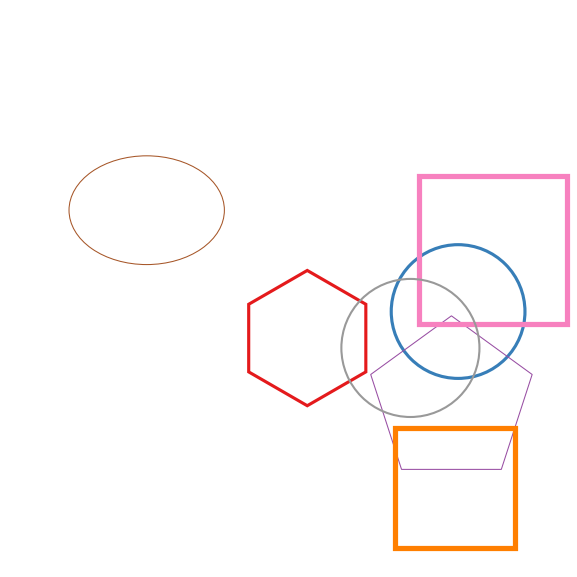[{"shape": "hexagon", "thickness": 1.5, "radius": 0.59, "center": [0.532, 0.414]}, {"shape": "circle", "thickness": 1.5, "radius": 0.58, "center": [0.793, 0.46]}, {"shape": "pentagon", "thickness": 0.5, "radius": 0.73, "center": [0.782, 0.305]}, {"shape": "square", "thickness": 2.5, "radius": 0.52, "center": [0.788, 0.154]}, {"shape": "oval", "thickness": 0.5, "radius": 0.67, "center": [0.254, 0.635]}, {"shape": "square", "thickness": 2.5, "radius": 0.64, "center": [0.853, 0.566]}, {"shape": "circle", "thickness": 1, "radius": 0.6, "center": [0.711, 0.397]}]